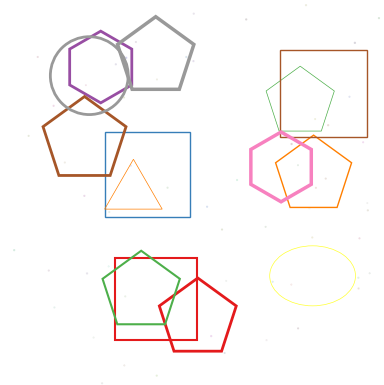[{"shape": "square", "thickness": 1.5, "radius": 0.53, "center": [0.406, 0.224]}, {"shape": "pentagon", "thickness": 2, "radius": 0.53, "center": [0.514, 0.173]}, {"shape": "square", "thickness": 1, "radius": 0.55, "center": [0.384, 0.547]}, {"shape": "pentagon", "thickness": 0.5, "radius": 0.47, "center": [0.78, 0.735]}, {"shape": "pentagon", "thickness": 1.5, "radius": 0.53, "center": [0.367, 0.243]}, {"shape": "hexagon", "thickness": 2, "radius": 0.47, "center": [0.262, 0.826]}, {"shape": "triangle", "thickness": 0.5, "radius": 0.43, "center": [0.347, 0.5]}, {"shape": "pentagon", "thickness": 1, "radius": 0.52, "center": [0.815, 0.545]}, {"shape": "oval", "thickness": 0.5, "radius": 0.56, "center": [0.812, 0.284]}, {"shape": "pentagon", "thickness": 2, "radius": 0.57, "center": [0.22, 0.636]}, {"shape": "square", "thickness": 1, "radius": 0.57, "center": [0.841, 0.758]}, {"shape": "hexagon", "thickness": 2.5, "radius": 0.45, "center": [0.73, 0.567]}, {"shape": "pentagon", "thickness": 2.5, "radius": 0.52, "center": [0.404, 0.852]}, {"shape": "circle", "thickness": 2, "radius": 0.51, "center": [0.232, 0.804]}]